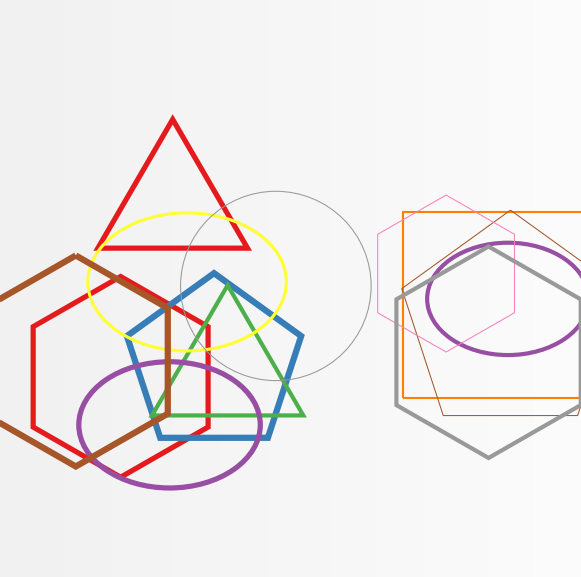[{"shape": "triangle", "thickness": 2.5, "radius": 0.74, "center": [0.297, 0.644]}, {"shape": "hexagon", "thickness": 2.5, "radius": 0.87, "center": [0.208, 0.347]}, {"shape": "pentagon", "thickness": 3, "radius": 0.79, "center": [0.368, 0.369]}, {"shape": "triangle", "thickness": 2, "radius": 0.75, "center": [0.392, 0.355]}, {"shape": "oval", "thickness": 2.5, "radius": 0.78, "center": [0.292, 0.263]}, {"shape": "oval", "thickness": 2, "radius": 0.69, "center": [0.874, 0.482]}, {"shape": "square", "thickness": 1, "radius": 0.8, "center": [0.854, 0.47]}, {"shape": "oval", "thickness": 1.5, "radius": 0.85, "center": [0.322, 0.511]}, {"shape": "hexagon", "thickness": 3, "radius": 0.91, "center": [0.13, 0.374]}, {"shape": "pentagon", "thickness": 0.5, "radius": 0.98, "center": [0.878, 0.439]}, {"shape": "hexagon", "thickness": 0.5, "radius": 0.68, "center": [0.767, 0.525]}, {"shape": "hexagon", "thickness": 2, "radius": 0.92, "center": [0.841, 0.389]}, {"shape": "circle", "thickness": 0.5, "radius": 0.82, "center": [0.475, 0.504]}]